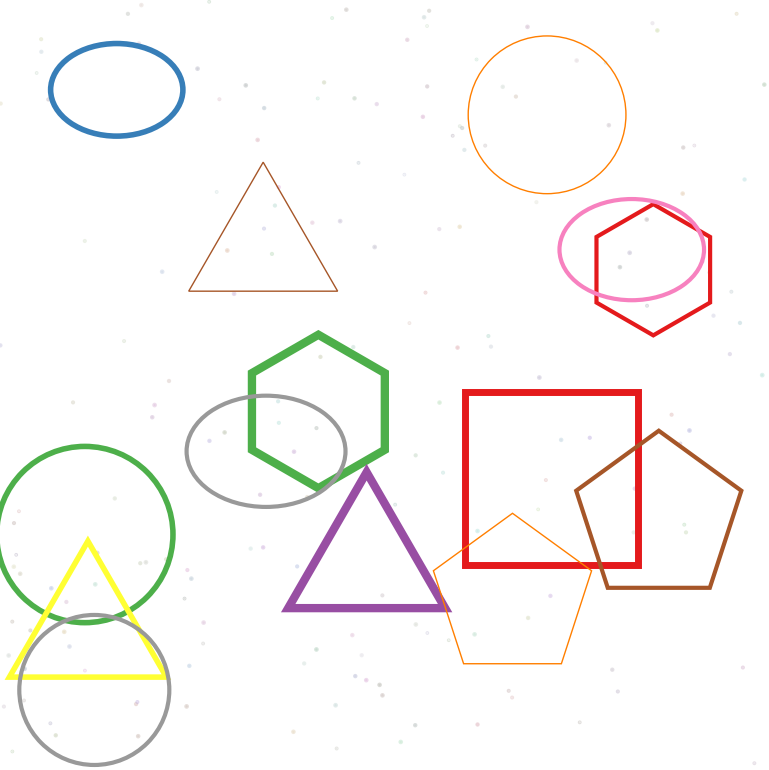[{"shape": "square", "thickness": 2.5, "radius": 0.56, "center": [0.716, 0.378]}, {"shape": "hexagon", "thickness": 1.5, "radius": 0.43, "center": [0.848, 0.65]}, {"shape": "oval", "thickness": 2, "radius": 0.43, "center": [0.152, 0.883]}, {"shape": "hexagon", "thickness": 3, "radius": 0.5, "center": [0.413, 0.466]}, {"shape": "circle", "thickness": 2, "radius": 0.57, "center": [0.11, 0.306]}, {"shape": "triangle", "thickness": 3, "radius": 0.59, "center": [0.476, 0.269]}, {"shape": "circle", "thickness": 0.5, "radius": 0.51, "center": [0.71, 0.851]}, {"shape": "pentagon", "thickness": 0.5, "radius": 0.54, "center": [0.666, 0.225]}, {"shape": "triangle", "thickness": 2, "radius": 0.59, "center": [0.114, 0.179]}, {"shape": "pentagon", "thickness": 1.5, "radius": 0.56, "center": [0.856, 0.328]}, {"shape": "triangle", "thickness": 0.5, "radius": 0.56, "center": [0.342, 0.678]}, {"shape": "oval", "thickness": 1.5, "radius": 0.47, "center": [0.82, 0.676]}, {"shape": "circle", "thickness": 1.5, "radius": 0.49, "center": [0.122, 0.104]}, {"shape": "oval", "thickness": 1.5, "radius": 0.52, "center": [0.346, 0.414]}]